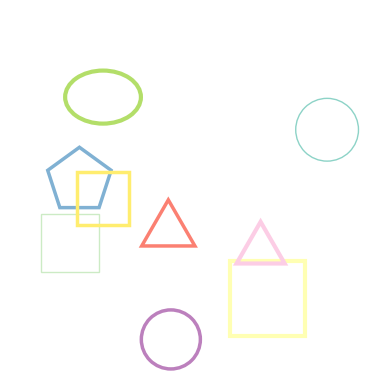[{"shape": "circle", "thickness": 1, "radius": 0.41, "center": [0.85, 0.663]}, {"shape": "square", "thickness": 3, "radius": 0.49, "center": [0.695, 0.225]}, {"shape": "triangle", "thickness": 2.5, "radius": 0.4, "center": [0.437, 0.401]}, {"shape": "pentagon", "thickness": 2.5, "radius": 0.43, "center": [0.206, 0.531]}, {"shape": "oval", "thickness": 3, "radius": 0.49, "center": [0.268, 0.748]}, {"shape": "triangle", "thickness": 3, "radius": 0.36, "center": [0.677, 0.352]}, {"shape": "circle", "thickness": 2.5, "radius": 0.38, "center": [0.444, 0.118]}, {"shape": "square", "thickness": 1, "radius": 0.38, "center": [0.181, 0.369]}, {"shape": "square", "thickness": 2.5, "radius": 0.34, "center": [0.268, 0.485]}]